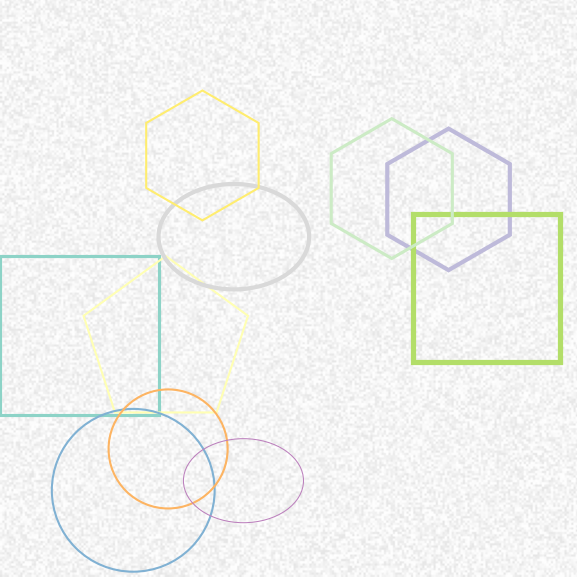[{"shape": "square", "thickness": 1.5, "radius": 0.69, "center": [0.138, 0.418]}, {"shape": "pentagon", "thickness": 1, "radius": 0.75, "center": [0.287, 0.406]}, {"shape": "hexagon", "thickness": 2, "radius": 0.61, "center": [0.777, 0.654]}, {"shape": "circle", "thickness": 1, "radius": 0.7, "center": [0.231, 0.15]}, {"shape": "circle", "thickness": 1, "radius": 0.52, "center": [0.291, 0.222]}, {"shape": "square", "thickness": 2.5, "radius": 0.64, "center": [0.843, 0.501]}, {"shape": "oval", "thickness": 2, "radius": 0.65, "center": [0.405, 0.589]}, {"shape": "oval", "thickness": 0.5, "radius": 0.52, "center": [0.422, 0.167]}, {"shape": "hexagon", "thickness": 1.5, "radius": 0.61, "center": [0.678, 0.673]}, {"shape": "hexagon", "thickness": 1, "radius": 0.56, "center": [0.351, 0.73]}]